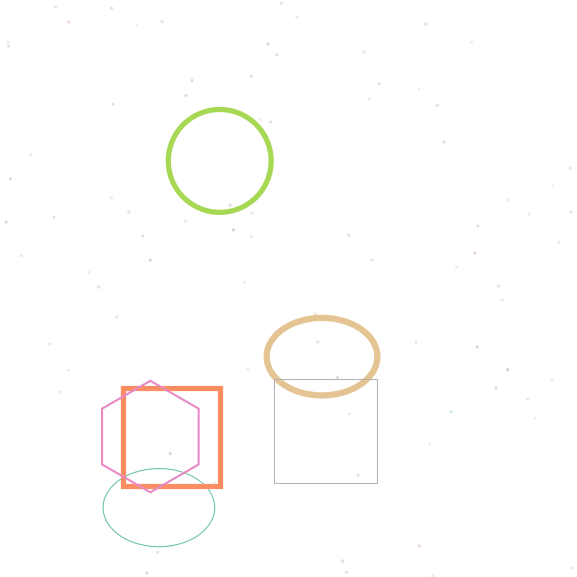[{"shape": "oval", "thickness": 0.5, "radius": 0.48, "center": [0.275, 0.12]}, {"shape": "square", "thickness": 2.5, "radius": 0.42, "center": [0.297, 0.242]}, {"shape": "hexagon", "thickness": 1, "radius": 0.48, "center": [0.26, 0.243]}, {"shape": "circle", "thickness": 2.5, "radius": 0.45, "center": [0.381, 0.72]}, {"shape": "oval", "thickness": 3, "radius": 0.48, "center": [0.558, 0.382]}, {"shape": "square", "thickness": 0.5, "radius": 0.45, "center": [0.564, 0.253]}]